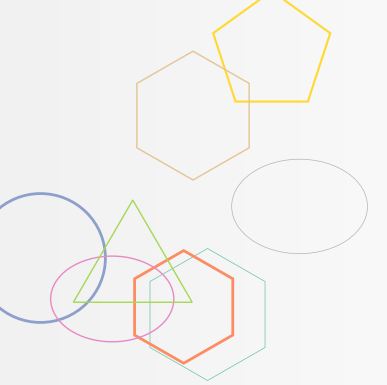[{"shape": "hexagon", "thickness": 0.5, "radius": 0.86, "center": [0.536, 0.183]}, {"shape": "hexagon", "thickness": 2, "radius": 0.73, "center": [0.474, 0.203]}, {"shape": "circle", "thickness": 2, "radius": 0.84, "center": [0.105, 0.33]}, {"shape": "oval", "thickness": 1, "radius": 0.79, "center": [0.29, 0.223]}, {"shape": "triangle", "thickness": 1, "radius": 0.89, "center": [0.343, 0.303]}, {"shape": "pentagon", "thickness": 1.5, "radius": 0.79, "center": [0.701, 0.865]}, {"shape": "hexagon", "thickness": 1, "radius": 0.84, "center": [0.498, 0.7]}, {"shape": "oval", "thickness": 0.5, "radius": 0.88, "center": [0.773, 0.464]}]